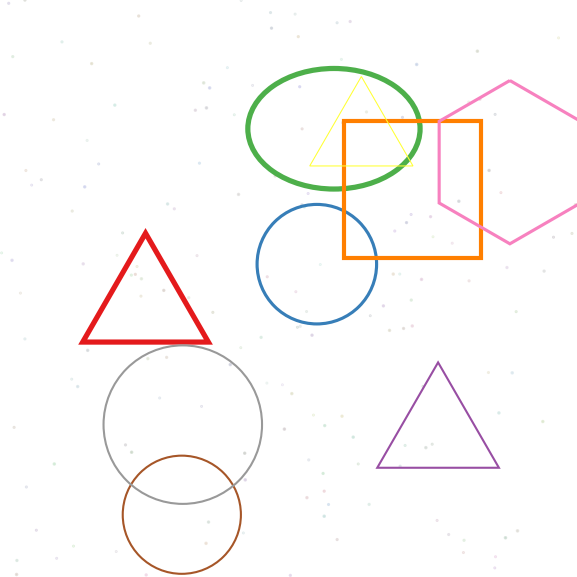[{"shape": "triangle", "thickness": 2.5, "radius": 0.63, "center": [0.252, 0.47]}, {"shape": "circle", "thickness": 1.5, "radius": 0.52, "center": [0.549, 0.542]}, {"shape": "oval", "thickness": 2.5, "radius": 0.75, "center": [0.578, 0.776]}, {"shape": "triangle", "thickness": 1, "radius": 0.61, "center": [0.759, 0.25]}, {"shape": "square", "thickness": 2, "radius": 0.59, "center": [0.714, 0.671]}, {"shape": "triangle", "thickness": 0.5, "radius": 0.52, "center": [0.626, 0.763]}, {"shape": "circle", "thickness": 1, "radius": 0.51, "center": [0.315, 0.108]}, {"shape": "hexagon", "thickness": 1.5, "radius": 0.71, "center": [0.883, 0.718]}, {"shape": "circle", "thickness": 1, "radius": 0.69, "center": [0.317, 0.264]}]